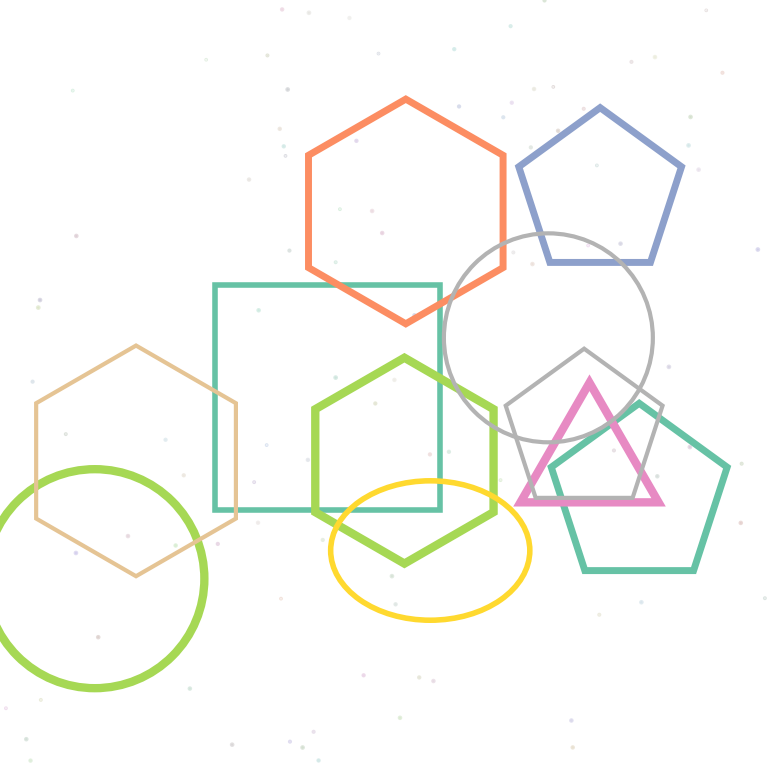[{"shape": "square", "thickness": 2, "radius": 0.73, "center": [0.425, 0.484]}, {"shape": "pentagon", "thickness": 2.5, "radius": 0.6, "center": [0.83, 0.356]}, {"shape": "hexagon", "thickness": 2.5, "radius": 0.73, "center": [0.527, 0.725]}, {"shape": "pentagon", "thickness": 2.5, "radius": 0.56, "center": [0.779, 0.749]}, {"shape": "triangle", "thickness": 3, "radius": 0.52, "center": [0.766, 0.399]}, {"shape": "circle", "thickness": 3, "radius": 0.71, "center": [0.123, 0.248]}, {"shape": "hexagon", "thickness": 3, "radius": 0.67, "center": [0.525, 0.402]}, {"shape": "oval", "thickness": 2, "radius": 0.65, "center": [0.559, 0.285]}, {"shape": "hexagon", "thickness": 1.5, "radius": 0.75, "center": [0.177, 0.401]}, {"shape": "pentagon", "thickness": 1.5, "radius": 0.54, "center": [0.759, 0.44]}, {"shape": "circle", "thickness": 1.5, "radius": 0.68, "center": [0.712, 0.561]}]